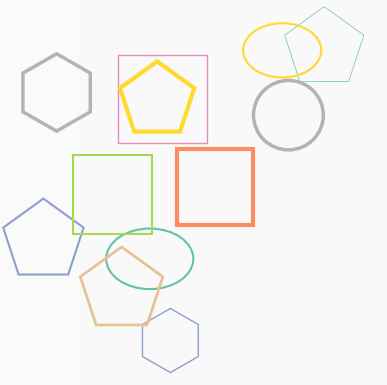[{"shape": "pentagon", "thickness": 0.5, "radius": 0.54, "center": [0.837, 0.875]}, {"shape": "oval", "thickness": 1.5, "radius": 0.56, "center": [0.387, 0.328]}, {"shape": "square", "thickness": 3, "radius": 0.49, "center": [0.554, 0.515]}, {"shape": "hexagon", "thickness": 1, "radius": 0.42, "center": [0.44, 0.116]}, {"shape": "pentagon", "thickness": 1.5, "radius": 0.55, "center": [0.112, 0.375]}, {"shape": "square", "thickness": 1, "radius": 0.57, "center": [0.419, 0.743]}, {"shape": "square", "thickness": 1.5, "radius": 0.51, "center": [0.291, 0.495]}, {"shape": "pentagon", "thickness": 3, "radius": 0.5, "center": [0.405, 0.74]}, {"shape": "oval", "thickness": 1.5, "radius": 0.5, "center": [0.728, 0.869]}, {"shape": "pentagon", "thickness": 2, "radius": 0.56, "center": [0.314, 0.247]}, {"shape": "hexagon", "thickness": 2.5, "radius": 0.5, "center": [0.146, 0.76]}, {"shape": "circle", "thickness": 2.5, "radius": 0.45, "center": [0.744, 0.701]}]